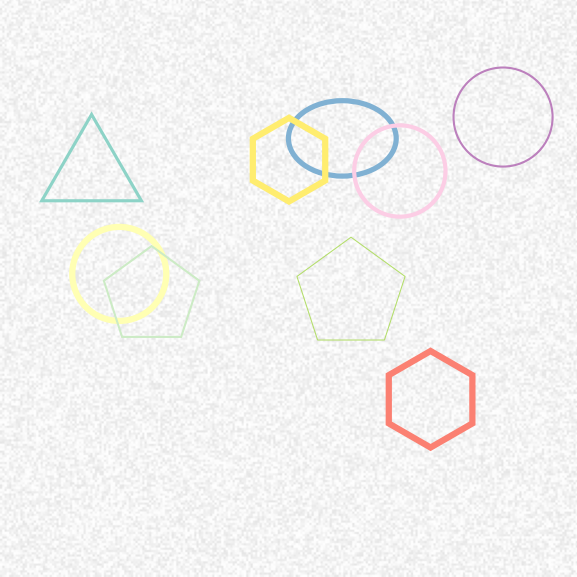[{"shape": "triangle", "thickness": 1.5, "radius": 0.5, "center": [0.159, 0.701]}, {"shape": "circle", "thickness": 3, "radius": 0.41, "center": [0.206, 0.525]}, {"shape": "hexagon", "thickness": 3, "radius": 0.42, "center": [0.746, 0.308]}, {"shape": "oval", "thickness": 2.5, "radius": 0.47, "center": [0.593, 0.759]}, {"shape": "pentagon", "thickness": 0.5, "radius": 0.49, "center": [0.608, 0.49]}, {"shape": "circle", "thickness": 2, "radius": 0.4, "center": [0.692, 0.703]}, {"shape": "circle", "thickness": 1, "radius": 0.43, "center": [0.871, 0.796]}, {"shape": "pentagon", "thickness": 1, "radius": 0.43, "center": [0.263, 0.486]}, {"shape": "hexagon", "thickness": 3, "radius": 0.36, "center": [0.5, 0.723]}]